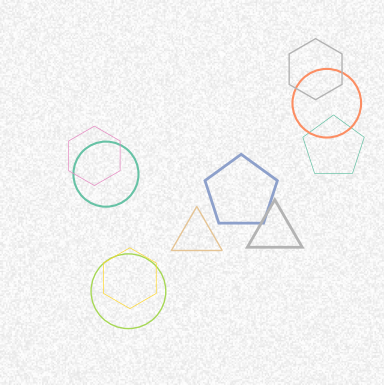[{"shape": "circle", "thickness": 1.5, "radius": 0.42, "center": [0.275, 0.548]}, {"shape": "pentagon", "thickness": 0.5, "radius": 0.42, "center": [0.866, 0.618]}, {"shape": "circle", "thickness": 1.5, "radius": 0.45, "center": [0.849, 0.732]}, {"shape": "pentagon", "thickness": 2, "radius": 0.49, "center": [0.626, 0.5]}, {"shape": "hexagon", "thickness": 0.5, "radius": 0.39, "center": [0.245, 0.595]}, {"shape": "circle", "thickness": 1, "radius": 0.49, "center": [0.334, 0.244]}, {"shape": "hexagon", "thickness": 0.5, "radius": 0.4, "center": [0.337, 0.277]}, {"shape": "triangle", "thickness": 1, "radius": 0.38, "center": [0.511, 0.387]}, {"shape": "triangle", "thickness": 2, "radius": 0.41, "center": [0.714, 0.399]}, {"shape": "hexagon", "thickness": 1, "radius": 0.4, "center": [0.82, 0.82]}]